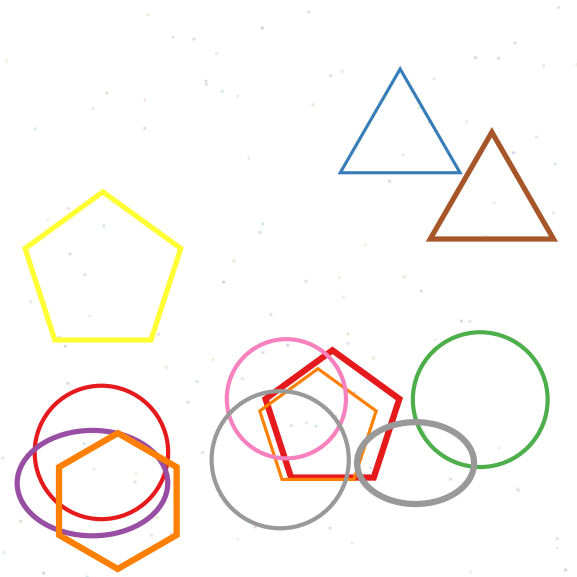[{"shape": "circle", "thickness": 2, "radius": 0.58, "center": [0.176, 0.216]}, {"shape": "pentagon", "thickness": 3, "radius": 0.61, "center": [0.576, 0.271]}, {"shape": "triangle", "thickness": 1.5, "radius": 0.6, "center": [0.693, 0.76]}, {"shape": "circle", "thickness": 2, "radius": 0.58, "center": [0.832, 0.307]}, {"shape": "oval", "thickness": 2.5, "radius": 0.65, "center": [0.16, 0.163]}, {"shape": "pentagon", "thickness": 1.5, "radius": 0.53, "center": [0.551, 0.255]}, {"shape": "hexagon", "thickness": 3, "radius": 0.59, "center": [0.204, 0.132]}, {"shape": "pentagon", "thickness": 2.5, "radius": 0.71, "center": [0.178, 0.525]}, {"shape": "triangle", "thickness": 2.5, "radius": 0.62, "center": [0.852, 0.647]}, {"shape": "circle", "thickness": 2, "radius": 0.52, "center": [0.496, 0.309]}, {"shape": "oval", "thickness": 3, "radius": 0.51, "center": [0.72, 0.197]}, {"shape": "circle", "thickness": 2, "radius": 0.59, "center": [0.485, 0.203]}]